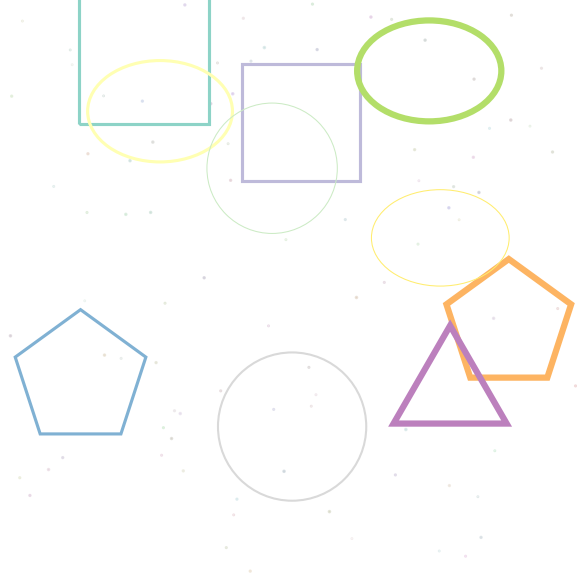[{"shape": "square", "thickness": 1.5, "radius": 0.56, "center": [0.25, 0.898]}, {"shape": "oval", "thickness": 1.5, "radius": 0.63, "center": [0.277, 0.807]}, {"shape": "square", "thickness": 1.5, "radius": 0.51, "center": [0.521, 0.787]}, {"shape": "pentagon", "thickness": 1.5, "radius": 0.59, "center": [0.139, 0.344]}, {"shape": "pentagon", "thickness": 3, "radius": 0.57, "center": [0.881, 0.437]}, {"shape": "oval", "thickness": 3, "radius": 0.62, "center": [0.743, 0.876]}, {"shape": "circle", "thickness": 1, "radius": 0.64, "center": [0.506, 0.26]}, {"shape": "triangle", "thickness": 3, "radius": 0.57, "center": [0.779, 0.322]}, {"shape": "circle", "thickness": 0.5, "radius": 0.56, "center": [0.471, 0.708]}, {"shape": "oval", "thickness": 0.5, "radius": 0.6, "center": [0.762, 0.587]}]